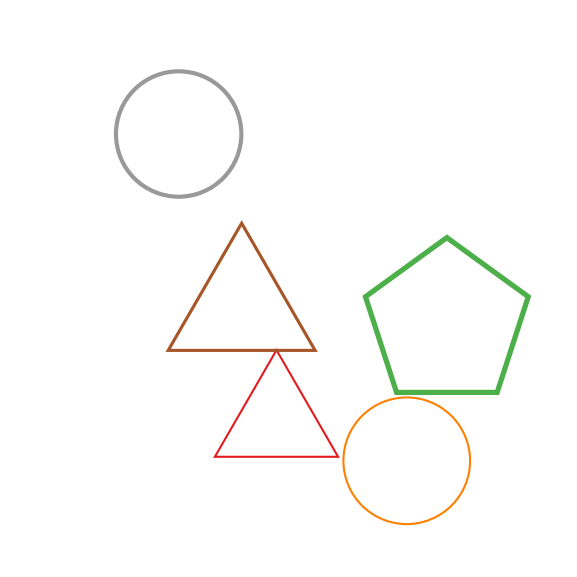[{"shape": "triangle", "thickness": 1, "radius": 0.62, "center": [0.479, 0.27]}, {"shape": "pentagon", "thickness": 2.5, "radius": 0.74, "center": [0.774, 0.44]}, {"shape": "circle", "thickness": 1, "radius": 0.55, "center": [0.704, 0.201]}, {"shape": "triangle", "thickness": 1.5, "radius": 0.73, "center": [0.418, 0.466]}, {"shape": "circle", "thickness": 2, "radius": 0.54, "center": [0.309, 0.767]}]